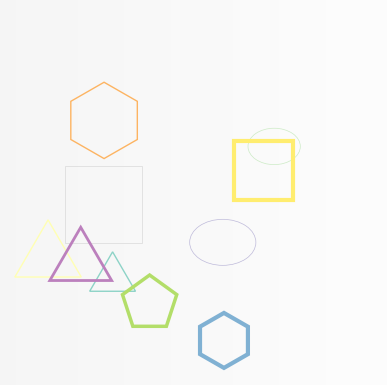[{"shape": "triangle", "thickness": 1, "radius": 0.34, "center": [0.291, 0.278]}, {"shape": "triangle", "thickness": 1, "radius": 0.49, "center": [0.124, 0.33]}, {"shape": "oval", "thickness": 0.5, "radius": 0.43, "center": [0.575, 0.371]}, {"shape": "hexagon", "thickness": 3, "radius": 0.36, "center": [0.578, 0.116]}, {"shape": "hexagon", "thickness": 1, "radius": 0.5, "center": [0.269, 0.687]}, {"shape": "pentagon", "thickness": 2.5, "radius": 0.37, "center": [0.386, 0.212]}, {"shape": "square", "thickness": 0.5, "radius": 0.5, "center": [0.267, 0.468]}, {"shape": "triangle", "thickness": 2, "radius": 0.46, "center": [0.208, 0.317]}, {"shape": "oval", "thickness": 0.5, "radius": 0.34, "center": [0.708, 0.62]}, {"shape": "square", "thickness": 3, "radius": 0.38, "center": [0.68, 0.557]}]